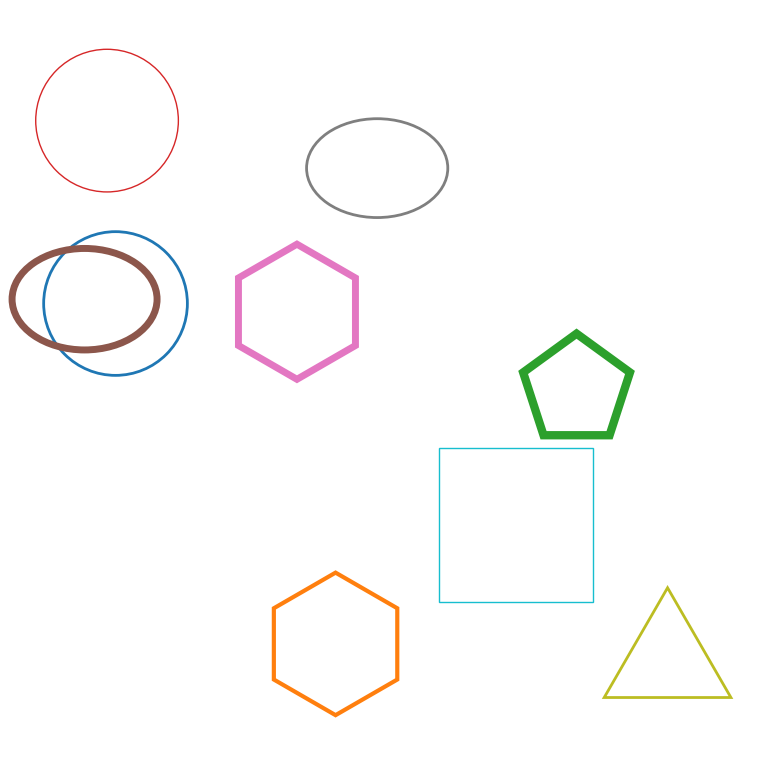[{"shape": "circle", "thickness": 1, "radius": 0.47, "center": [0.15, 0.606]}, {"shape": "hexagon", "thickness": 1.5, "radius": 0.46, "center": [0.436, 0.164]}, {"shape": "pentagon", "thickness": 3, "radius": 0.36, "center": [0.749, 0.494]}, {"shape": "circle", "thickness": 0.5, "radius": 0.46, "center": [0.139, 0.843]}, {"shape": "oval", "thickness": 2.5, "radius": 0.47, "center": [0.11, 0.611]}, {"shape": "hexagon", "thickness": 2.5, "radius": 0.44, "center": [0.386, 0.595]}, {"shape": "oval", "thickness": 1, "radius": 0.46, "center": [0.49, 0.782]}, {"shape": "triangle", "thickness": 1, "radius": 0.48, "center": [0.867, 0.142]}, {"shape": "square", "thickness": 0.5, "radius": 0.5, "center": [0.67, 0.318]}]